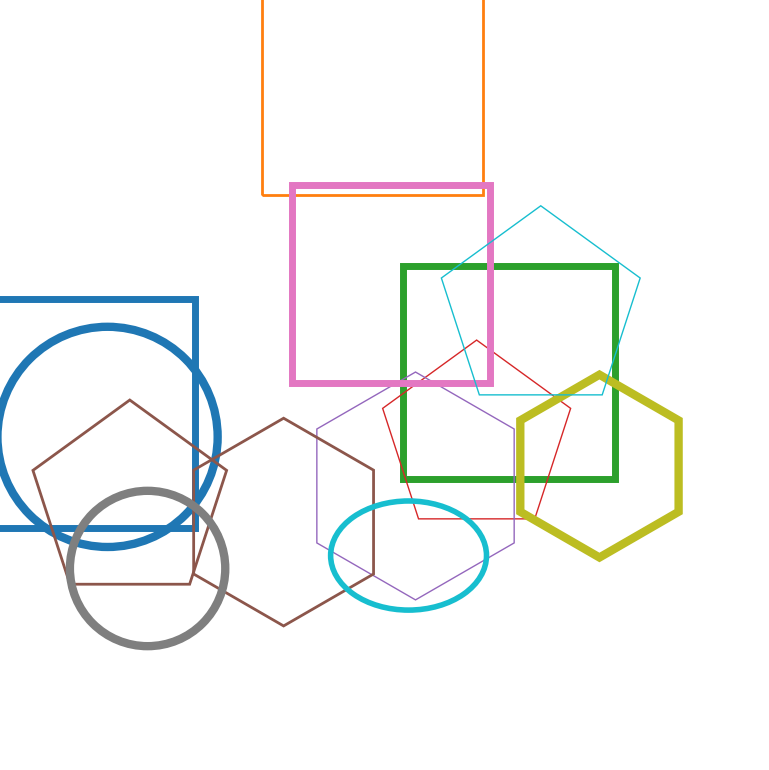[{"shape": "square", "thickness": 2.5, "radius": 0.74, "center": [0.104, 0.463]}, {"shape": "circle", "thickness": 3, "radius": 0.71, "center": [0.14, 0.433]}, {"shape": "square", "thickness": 1, "radius": 0.72, "center": [0.483, 0.89]}, {"shape": "square", "thickness": 2.5, "radius": 0.69, "center": [0.661, 0.516]}, {"shape": "pentagon", "thickness": 0.5, "radius": 0.64, "center": [0.619, 0.43]}, {"shape": "hexagon", "thickness": 0.5, "radius": 0.74, "center": [0.54, 0.369]}, {"shape": "hexagon", "thickness": 1, "radius": 0.67, "center": [0.368, 0.322]}, {"shape": "pentagon", "thickness": 1, "radius": 0.66, "center": [0.169, 0.348]}, {"shape": "square", "thickness": 2.5, "radius": 0.64, "center": [0.508, 0.631]}, {"shape": "circle", "thickness": 3, "radius": 0.5, "center": [0.192, 0.262]}, {"shape": "hexagon", "thickness": 3, "radius": 0.59, "center": [0.779, 0.395]}, {"shape": "pentagon", "thickness": 0.5, "radius": 0.68, "center": [0.702, 0.597]}, {"shape": "oval", "thickness": 2, "radius": 0.51, "center": [0.531, 0.279]}]